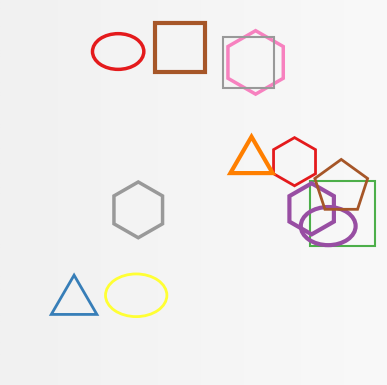[{"shape": "oval", "thickness": 2.5, "radius": 0.33, "center": [0.305, 0.866]}, {"shape": "hexagon", "thickness": 2, "radius": 0.31, "center": [0.76, 0.58]}, {"shape": "triangle", "thickness": 2, "radius": 0.34, "center": [0.191, 0.217]}, {"shape": "square", "thickness": 1.5, "radius": 0.42, "center": [0.883, 0.446]}, {"shape": "hexagon", "thickness": 3, "radius": 0.33, "center": [0.804, 0.458]}, {"shape": "oval", "thickness": 3, "radius": 0.35, "center": [0.847, 0.413]}, {"shape": "triangle", "thickness": 3, "radius": 0.31, "center": [0.649, 0.582]}, {"shape": "oval", "thickness": 2, "radius": 0.4, "center": [0.351, 0.233]}, {"shape": "pentagon", "thickness": 2, "radius": 0.36, "center": [0.881, 0.514]}, {"shape": "square", "thickness": 3, "radius": 0.32, "center": [0.465, 0.877]}, {"shape": "hexagon", "thickness": 2.5, "radius": 0.41, "center": [0.66, 0.838]}, {"shape": "hexagon", "thickness": 2.5, "radius": 0.36, "center": [0.357, 0.455]}, {"shape": "square", "thickness": 1.5, "radius": 0.33, "center": [0.641, 0.837]}]